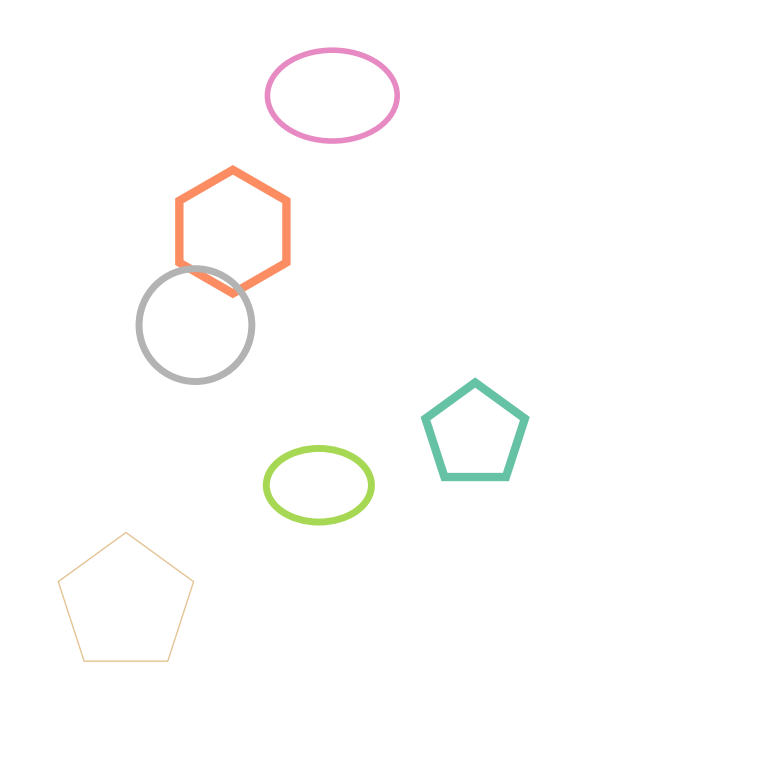[{"shape": "pentagon", "thickness": 3, "radius": 0.34, "center": [0.617, 0.435]}, {"shape": "hexagon", "thickness": 3, "radius": 0.4, "center": [0.302, 0.699]}, {"shape": "oval", "thickness": 2, "radius": 0.42, "center": [0.432, 0.876]}, {"shape": "oval", "thickness": 2.5, "radius": 0.34, "center": [0.414, 0.37]}, {"shape": "pentagon", "thickness": 0.5, "radius": 0.46, "center": [0.164, 0.216]}, {"shape": "circle", "thickness": 2.5, "radius": 0.37, "center": [0.254, 0.578]}]